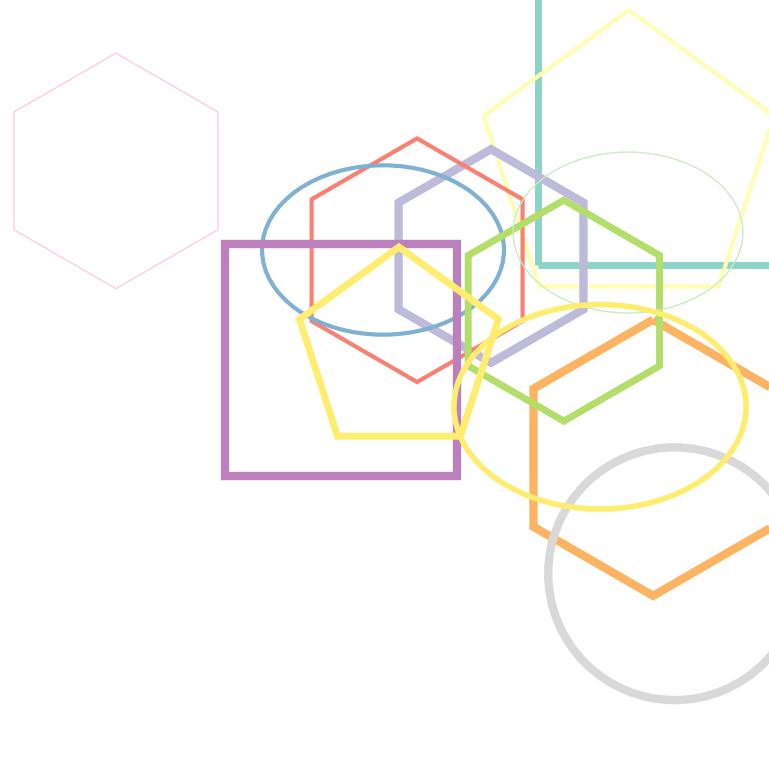[{"shape": "square", "thickness": 2.5, "radius": 0.99, "center": [0.896, 0.854]}, {"shape": "pentagon", "thickness": 1.5, "radius": 0.99, "center": [0.817, 0.788]}, {"shape": "hexagon", "thickness": 3, "radius": 0.69, "center": [0.638, 0.668]}, {"shape": "hexagon", "thickness": 1.5, "radius": 0.79, "center": [0.542, 0.662]}, {"shape": "oval", "thickness": 1.5, "radius": 0.79, "center": [0.497, 0.675]}, {"shape": "hexagon", "thickness": 3, "radius": 0.9, "center": [0.848, 0.406]}, {"shape": "hexagon", "thickness": 2.5, "radius": 0.72, "center": [0.732, 0.597]}, {"shape": "hexagon", "thickness": 0.5, "radius": 0.76, "center": [0.151, 0.778]}, {"shape": "circle", "thickness": 3, "radius": 0.82, "center": [0.876, 0.255]}, {"shape": "square", "thickness": 3, "radius": 0.75, "center": [0.443, 0.533]}, {"shape": "oval", "thickness": 0.5, "radius": 0.75, "center": [0.816, 0.698]}, {"shape": "pentagon", "thickness": 2.5, "radius": 0.68, "center": [0.518, 0.543]}, {"shape": "oval", "thickness": 2, "radius": 0.95, "center": [0.779, 0.472]}]